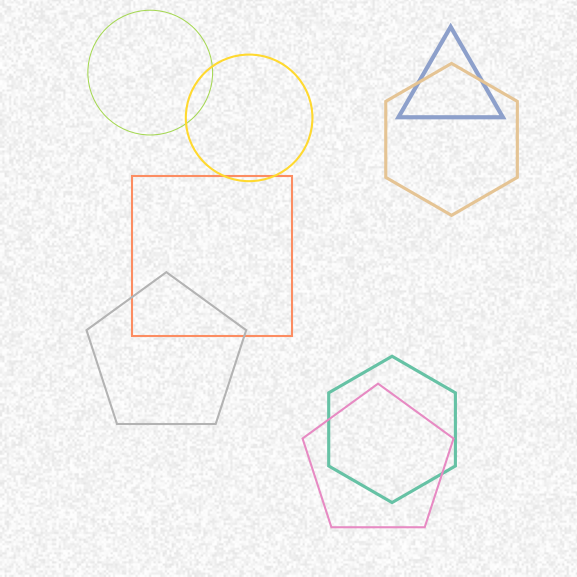[{"shape": "hexagon", "thickness": 1.5, "radius": 0.63, "center": [0.679, 0.256]}, {"shape": "square", "thickness": 1, "radius": 0.69, "center": [0.367, 0.556]}, {"shape": "triangle", "thickness": 2, "radius": 0.52, "center": [0.78, 0.848]}, {"shape": "pentagon", "thickness": 1, "radius": 0.69, "center": [0.655, 0.197]}, {"shape": "circle", "thickness": 0.5, "radius": 0.54, "center": [0.26, 0.873]}, {"shape": "circle", "thickness": 1, "radius": 0.55, "center": [0.431, 0.795]}, {"shape": "hexagon", "thickness": 1.5, "radius": 0.66, "center": [0.782, 0.758]}, {"shape": "pentagon", "thickness": 1, "radius": 0.73, "center": [0.288, 0.382]}]